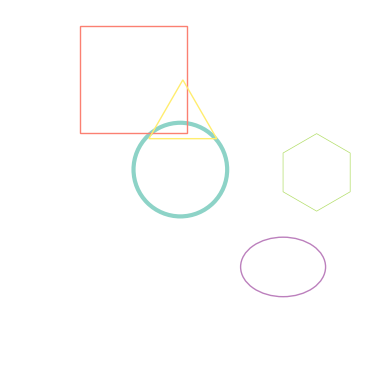[{"shape": "circle", "thickness": 3, "radius": 0.61, "center": [0.468, 0.56]}, {"shape": "square", "thickness": 1, "radius": 0.7, "center": [0.347, 0.794]}, {"shape": "hexagon", "thickness": 0.5, "radius": 0.5, "center": [0.822, 0.552]}, {"shape": "oval", "thickness": 1, "radius": 0.55, "center": [0.735, 0.307]}, {"shape": "triangle", "thickness": 1, "radius": 0.51, "center": [0.475, 0.691]}]